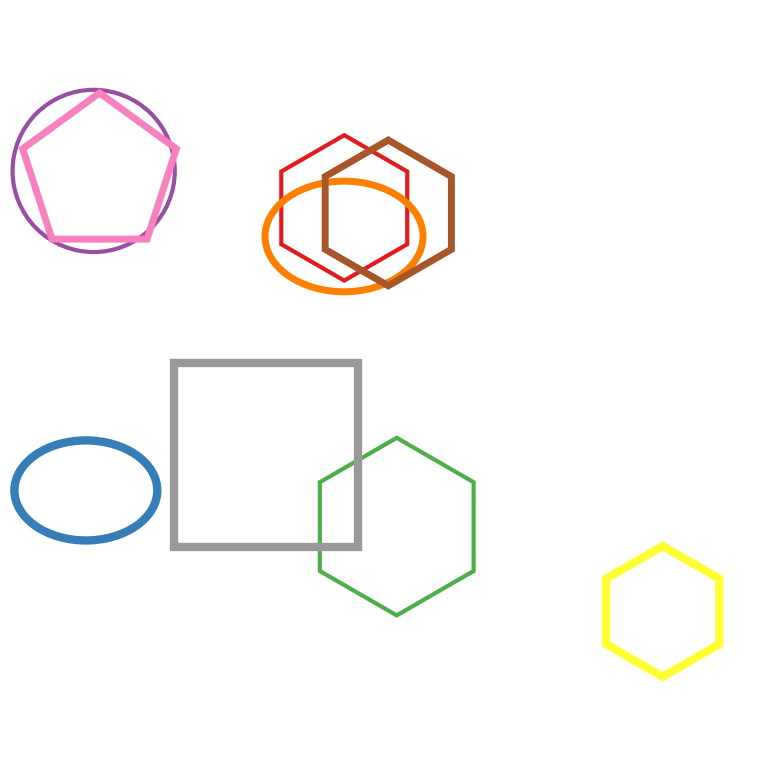[{"shape": "hexagon", "thickness": 1.5, "radius": 0.47, "center": [0.447, 0.73]}, {"shape": "oval", "thickness": 3, "radius": 0.46, "center": [0.111, 0.363]}, {"shape": "hexagon", "thickness": 1.5, "radius": 0.58, "center": [0.515, 0.316]}, {"shape": "circle", "thickness": 1.5, "radius": 0.53, "center": [0.122, 0.778]}, {"shape": "oval", "thickness": 2.5, "radius": 0.51, "center": [0.447, 0.693]}, {"shape": "hexagon", "thickness": 3, "radius": 0.42, "center": [0.861, 0.206]}, {"shape": "hexagon", "thickness": 2.5, "radius": 0.47, "center": [0.504, 0.723]}, {"shape": "pentagon", "thickness": 2.5, "radius": 0.52, "center": [0.129, 0.774]}, {"shape": "square", "thickness": 3, "radius": 0.6, "center": [0.345, 0.409]}]